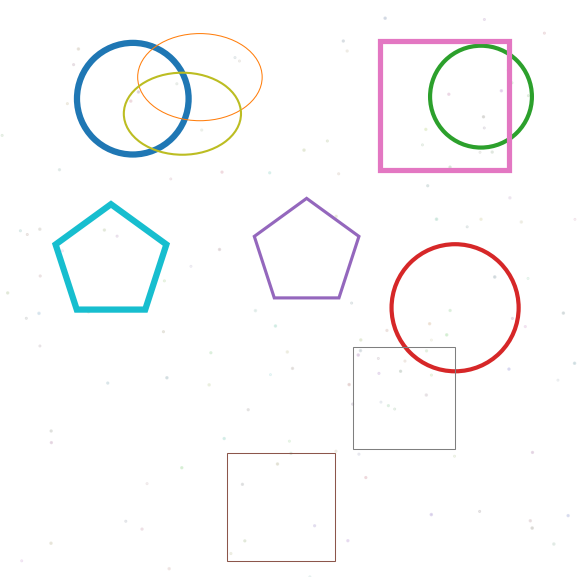[{"shape": "circle", "thickness": 3, "radius": 0.48, "center": [0.23, 0.828]}, {"shape": "oval", "thickness": 0.5, "radius": 0.54, "center": [0.346, 0.866]}, {"shape": "circle", "thickness": 2, "radius": 0.44, "center": [0.833, 0.832]}, {"shape": "circle", "thickness": 2, "radius": 0.55, "center": [0.788, 0.466]}, {"shape": "pentagon", "thickness": 1.5, "radius": 0.48, "center": [0.531, 0.56]}, {"shape": "square", "thickness": 0.5, "radius": 0.47, "center": [0.487, 0.121]}, {"shape": "square", "thickness": 2.5, "radius": 0.56, "center": [0.77, 0.817]}, {"shape": "square", "thickness": 0.5, "radius": 0.44, "center": [0.699, 0.31]}, {"shape": "oval", "thickness": 1, "radius": 0.51, "center": [0.316, 0.802]}, {"shape": "pentagon", "thickness": 3, "radius": 0.5, "center": [0.192, 0.545]}]